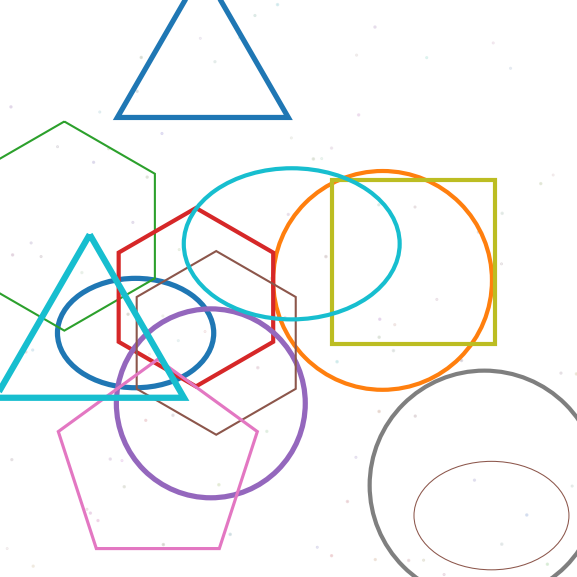[{"shape": "oval", "thickness": 2.5, "radius": 0.68, "center": [0.235, 0.422]}, {"shape": "triangle", "thickness": 2.5, "radius": 0.85, "center": [0.351, 0.881]}, {"shape": "circle", "thickness": 2, "radius": 0.95, "center": [0.662, 0.514]}, {"shape": "hexagon", "thickness": 1, "radius": 0.91, "center": [0.111, 0.608]}, {"shape": "hexagon", "thickness": 2, "radius": 0.77, "center": [0.339, 0.484]}, {"shape": "circle", "thickness": 2.5, "radius": 0.82, "center": [0.365, 0.301]}, {"shape": "hexagon", "thickness": 1, "radius": 0.8, "center": [0.374, 0.405]}, {"shape": "oval", "thickness": 0.5, "radius": 0.67, "center": [0.851, 0.106]}, {"shape": "pentagon", "thickness": 1.5, "radius": 0.91, "center": [0.273, 0.196]}, {"shape": "circle", "thickness": 2, "radius": 0.99, "center": [0.839, 0.159]}, {"shape": "square", "thickness": 2, "radius": 0.71, "center": [0.716, 0.546]}, {"shape": "triangle", "thickness": 3, "radius": 0.94, "center": [0.155, 0.405]}, {"shape": "oval", "thickness": 2, "radius": 0.93, "center": [0.505, 0.577]}]